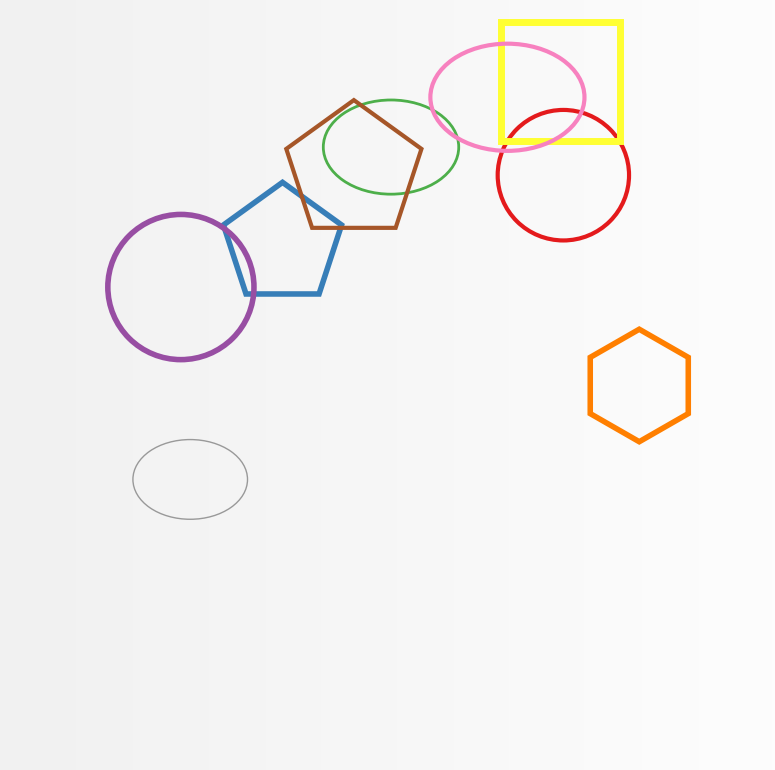[{"shape": "circle", "thickness": 1.5, "radius": 0.42, "center": [0.727, 0.772]}, {"shape": "pentagon", "thickness": 2, "radius": 0.4, "center": [0.365, 0.683]}, {"shape": "oval", "thickness": 1, "radius": 0.44, "center": [0.505, 0.809]}, {"shape": "circle", "thickness": 2, "radius": 0.47, "center": [0.233, 0.627]}, {"shape": "hexagon", "thickness": 2, "radius": 0.37, "center": [0.825, 0.499]}, {"shape": "square", "thickness": 2.5, "radius": 0.38, "center": [0.723, 0.894]}, {"shape": "pentagon", "thickness": 1.5, "radius": 0.46, "center": [0.457, 0.778]}, {"shape": "oval", "thickness": 1.5, "radius": 0.5, "center": [0.655, 0.874]}, {"shape": "oval", "thickness": 0.5, "radius": 0.37, "center": [0.245, 0.377]}]